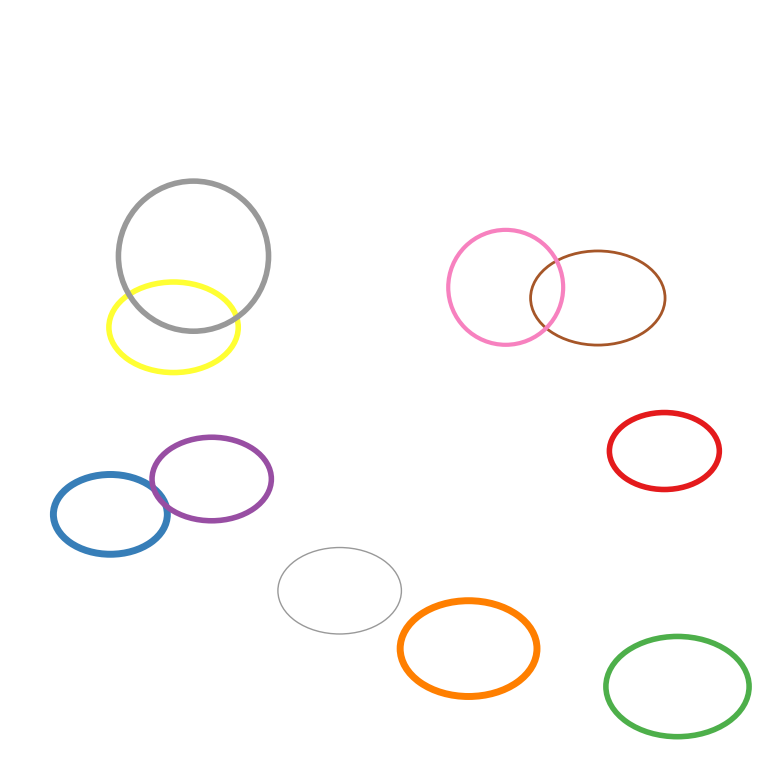[{"shape": "oval", "thickness": 2, "radius": 0.36, "center": [0.863, 0.414]}, {"shape": "oval", "thickness": 2.5, "radius": 0.37, "center": [0.143, 0.332]}, {"shape": "oval", "thickness": 2, "radius": 0.46, "center": [0.88, 0.108]}, {"shape": "oval", "thickness": 2, "radius": 0.39, "center": [0.275, 0.378]}, {"shape": "oval", "thickness": 2.5, "radius": 0.44, "center": [0.609, 0.158]}, {"shape": "oval", "thickness": 2, "radius": 0.42, "center": [0.225, 0.575]}, {"shape": "oval", "thickness": 1, "radius": 0.44, "center": [0.776, 0.613]}, {"shape": "circle", "thickness": 1.5, "radius": 0.37, "center": [0.657, 0.627]}, {"shape": "circle", "thickness": 2, "radius": 0.49, "center": [0.251, 0.667]}, {"shape": "oval", "thickness": 0.5, "radius": 0.4, "center": [0.441, 0.233]}]